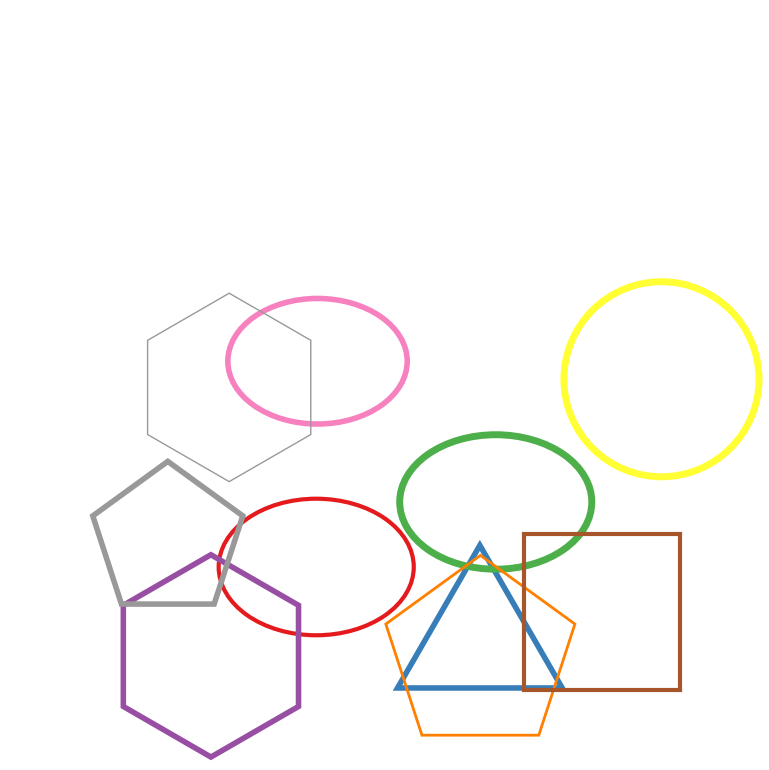[{"shape": "oval", "thickness": 1.5, "radius": 0.63, "center": [0.411, 0.264]}, {"shape": "triangle", "thickness": 2, "radius": 0.62, "center": [0.623, 0.168]}, {"shape": "oval", "thickness": 2.5, "radius": 0.62, "center": [0.644, 0.348]}, {"shape": "hexagon", "thickness": 2, "radius": 0.66, "center": [0.274, 0.148]}, {"shape": "pentagon", "thickness": 1, "radius": 0.65, "center": [0.624, 0.15]}, {"shape": "circle", "thickness": 2.5, "radius": 0.63, "center": [0.859, 0.507]}, {"shape": "square", "thickness": 1.5, "radius": 0.51, "center": [0.782, 0.205]}, {"shape": "oval", "thickness": 2, "radius": 0.58, "center": [0.412, 0.531]}, {"shape": "pentagon", "thickness": 2, "radius": 0.51, "center": [0.218, 0.298]}, {"shape": "hexagon", "thickness": 0.5, "radius": 0.61, "center": [0.298, 0.497]}]